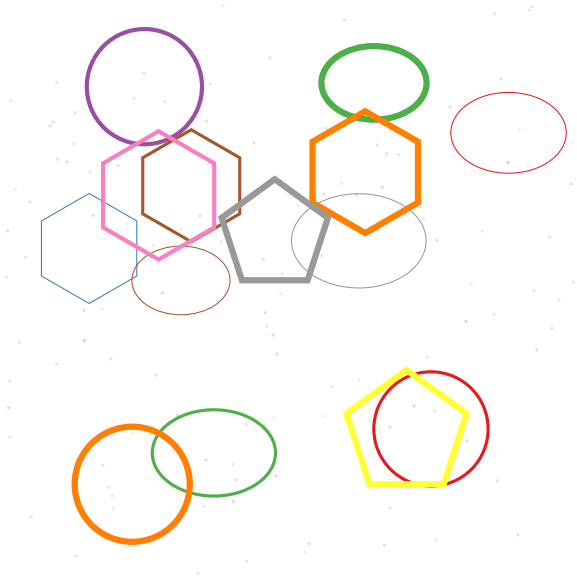[{"shape": "circle", "thickness": 1.5, "radius": 0.49, "center": [0.746, 0.256]}, {"shape": "oval", "thickness": 0.5, "radius": 0.5, "center": [0.881, 0.769]}, {"shape": "hexagon", "thickness": 0.5, "radius": 0.48, "center": [0.154, 0.569]}, {"shape": "oval", "thickness": 3, "radius": 0.46, "center": [0.648, 0.856]}, {"shape": "oval", "thickness": 1.5, "radius": 0.53, "center": [0.37, 0.215]}, {"shape": "circle", "thickness": 2, "radius": 0.5, "center": [0.25, 0.849]}, {"shape": "hexagon", "thickness": 3, "radius": 0.53, "center": [0.632, 0.701]}, {"shape": "circle", "thickness": 3, "radius": 0.5, "center": [0.229, 0.161]}, {"shape": "pentagon", "thickness": 3, "radius": 0.55, "center": [0.704, 0.249]}, {"shape": "oval", "thickness": 0.5, "radius": 0.42, "center": [0.313, 0.514]}, {"shape": "hexagon", "thickness": 1.5, "radius": 0.49, "center": [0.331, 0.677]}, {"shape": "hexagon", "thickness": 2, "radius": 0.56, "center": [0.275, 0.661]}, {"shape": "oval", "thickness": 0.5, "radius": 0.58, "center": [0.621, 0.582]}, {"shape": "pentagon", "thickness": 3, "radius": 0.48, "center": [0.476, 0.592]}]